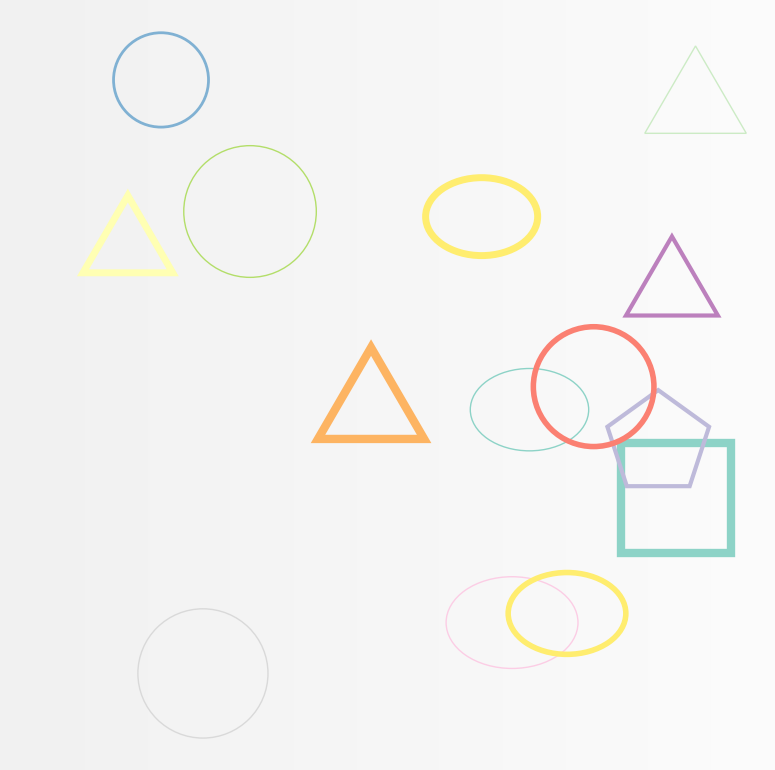[{"shape": "square", "thickness": 3, "radius": 0.36, "center": [0.872, 0.354]}, {"shape": "oval", "thickness": 0.5, "radius": 0.38, "center": [0.683, 0.468]}, {"shape": "triangle", "thickness": 2.5, "radius": 0.33, "center": [0.165, 0.679]}, {"shape": "pentagon", "thickness": 1.5, "radius": 0.34, "center": [0.849, 0.424]}, {"shape": "circle", "thickness": 2, "radius": 0.39, "center": [0.766, 0.498]}, {"shape": "circle", "thickness": 1, "radius": 0.31, "center": [0.208, 0.896]}, {"shape": "triangle", "thickness": 3, "radius": 0.4, "center": [0.479, 0.469]}, {"shape": "circle", "thickness": 0.5, "radius": 0.43, "center": [0.323, 0.725]}, {"shape": "oval", "thickness": 0.5, "radius": 0.43, "center": [0.661, 0.191]}, {"shape": "circle", "thickness": 0.5, "radius": 0.42, "center": [0.262, 0.125]}, {"shape": "triangle", "thickness": 1.5, "radius": 0.34, "center": [0.867, 0.624]}, {"shape": "triangle", "thickness": 0.5, "radius": 0.38, "center": [0.897, 0.865]}, {"shape": "oval", "thickness": 2.5, "radius": 0.36, "center": [0.621, 0.719]}, {"shape": "oval", "thickness": 2, "radius": 0.38, "center": [0.732, 0.203]}]